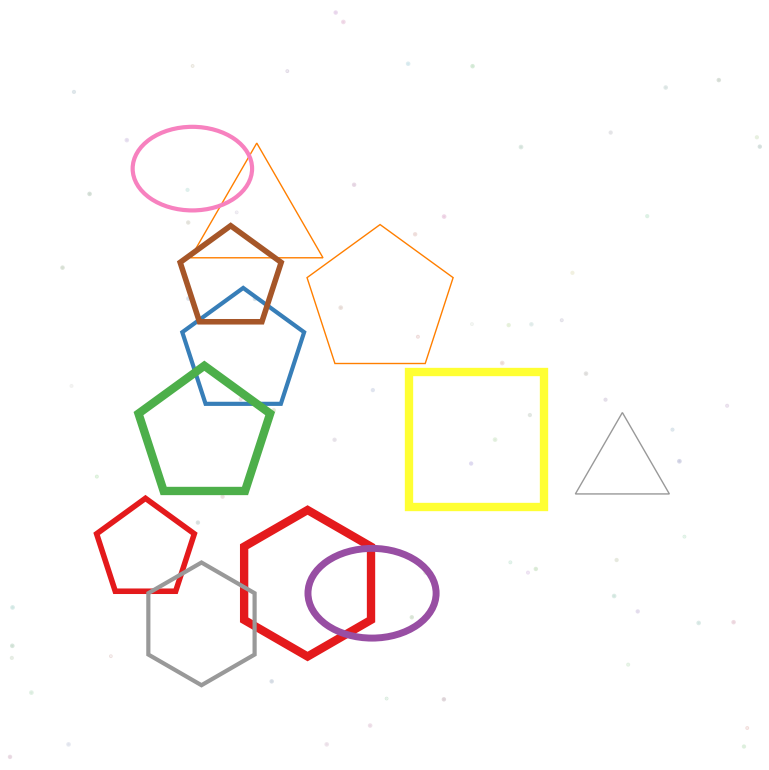[{"shape": "hexagon", "thickness": 3, "radius": 0.48, "center": [0.399, 0.243]}, {"shape": "pentagon", "thickness": 2, "radius": 0.33, "center": [0.189, 0.286]}, {"shape": "pentagon", "thickness": 1.5, "radius": 0.42, "center": [0.316, 0.543]}, {"shape": "pentagon", "thickness": 3, "radius": 0.45, "center": [0.265, 0.435]}, {"shape": "oval", "thickness": 2.5, "radius": 0.42, "center": [0.483, 0.23]}, {"shape": "pentagon", "thickness": 0.5, "radius": 0.5, "center": [0.494, 0.609]}, {"shape": "triangle", "thickness": 0.5, "radius": 0.5, "center": [0.333, 0.715]}, {"shape": "square", "thickness": 3, "radius": 0.44, "center": [0.619, 0.429]}, {"shape": "pentagon", "thickness": 2, "radius": 0.34, "center": [0.3, 0.638]}, {"shape": "oval", "thickness": 1.5, "radius": 0.39, "center": [0.25, 0.781]}, {"shape": "triangle", "thickness": 0.5, "radius": 0.35, "center": [0.808, 0.394]}, {"shape": "hexagon", "thickness": 1.5, "radius": 0.4, "center": [0.262, 0.19]}]